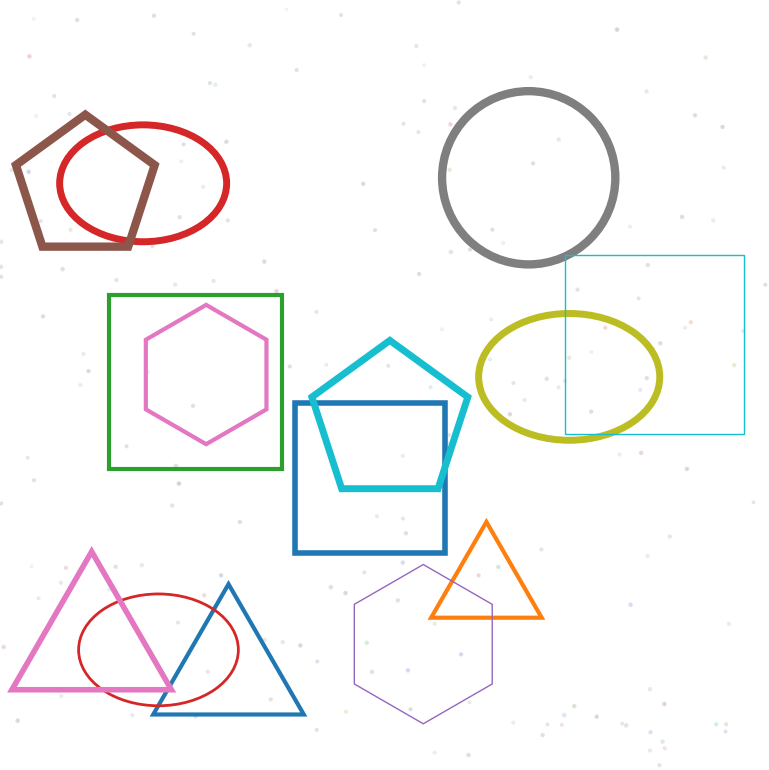[{"shape": "square", "thickness": 2, "radius": 0.49, "center": [0.481, 0.379]}, {"shape": "triangle", "thickness": 1.5, "radius": 0.56, "center": [0.297, 0.129]}, {"shape": "triangle", "thickness": 1.5, "radius": 0.41, "center": [0.632, 0.239]}, {"shape": "square", "thickness": 1.5, "radius": 0.56, "center": [0.254, 0.504]}, {"shape": "oval", "thickness": 2.5, "radius": 0.54, "center": [0.186, 0.762]}, {"shape": "oval", "thickness": 1, "radius": 0.52, "center": [0.206, 0.156]}, {"shape": "hexagon", "thickness": 0.5, "radius": 0.52, "center": [0.55, 0.163]}, {"shape": "pentagon", "thickness": 3, "radius": 0.47, "center": [0.111, 0.756]}, {"shape": "hexagon", "thickness": 1.5, "radius": 0.45, "center": [0.268, 0.514]}, {"shape": "triangle", "thickness": 2, "radius": 0.6, "center": [0.119, 0.164]}, {"shape": "circle", "thickness": 3, "radius": 0.56, "center": [0.687, 0.769]}, {"shape": "oval", "thickness": 2.5, "radius": 0.59, "center": [0.739, 0.511]}, {"shape": "pentagon", "thickness": 2.5, "radius": 0.53, "center": [0.506, 0.451]}, {"shape": "square", "thickness": 0.5, "radius": 0.58, "center": [0.851, 0.552]}]